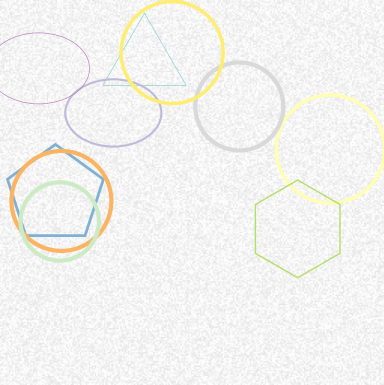[{"shape": "triangle", "thickness": 0.5, "radius": 0.63, "center": [0.375, 0.841]}, {"shape": "circle", "thickness": 2.5, "radius": 0.7, "center": [0.858, 0.613]}, {"shape": "oval", "thickness": 1.5, "radius": 0.62, "center": [0.294, 0.707]}, {"shape": "pentagon", "thickness": 2, "radius": 0.65, "center": [0.144, 0.494]}, {"shape": "circle", "thickness": 3, "radius": 0.65, "center": [0.159, 0.478]}, {"shape": "hexagon", "thickness": 1, "radius": 0.63, "center": [0.773, 0.405]}, {"shape": "circle", "thickness": 3, "radius": 0.57, "center": [0.622, 0.724]}, {"shape": "oval", "thickness": 0.5, "radius": 0.66, "center": [0.101, 0.822]}, {"shape": "circle", "thickness": 3, "radius": 0.51, "center": [0.155, 0.425]}, {"shape": "circle", "thickness": 2.5, "radius": 0.66, "center": [0.447, 0.864]}]